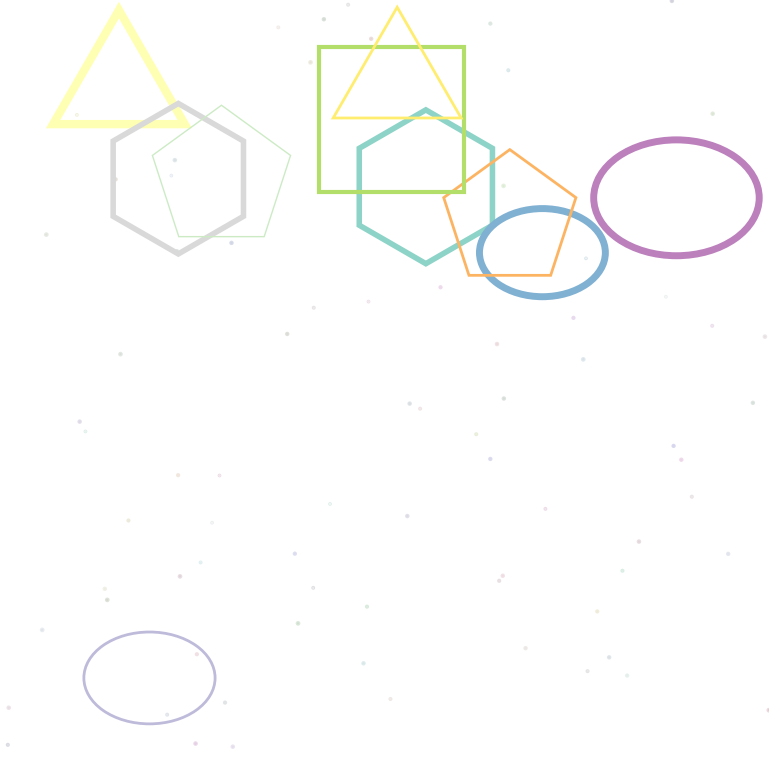[{"shape": "hexagon", "thickness": 2, "radius": 0.5, "center": [0.553, 0.757]}, {"shape": "triangle", "thickness": 3, "radius": 0.49, "center": [0.154, 0.888]}, {"shape": "oval", "thickness": 1, "radius": 0.43, "center": [0.194, 0.12]}, {"shape": "oval", "thickness": 2.5, "radius": 0.41, "center": [0.704, 0.672]}, {"shape": "pentagon", "thickness": 1, "radius": 0.45, "center": [0.662, 0.715]}, {"shape": "square", "thickness": 1.5, "radius": 0.47, "center": [0.508, 0.845]}, {"shape": "hexagon", "thickness": 2, "radius": 0.49, "center": [0.232, 0.768]}, {"shape": "oval", "thickness": 2.5, "radius": 0.54, "center": [0.879, 0.743]}, {"shape": "pentagon", "thickness": 0.5, "radius": 0.47, "center": [0.288, 0.769]}, {"shape": "triangle", "thickness": 1, "radius": 0.48, "center": [0.516, 0.895]}]